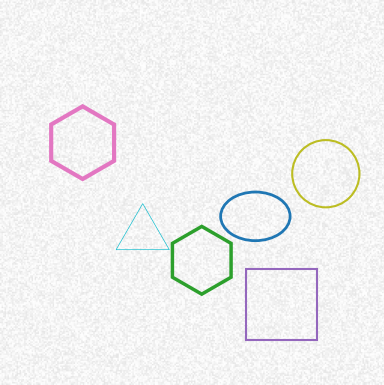[{"shape": "oval", "thickness": 2, "radius": 0.45, "center": [0.663, 0.438]}, {"shape": "hexagon", "thickness": 2.5, "radius": 0.44, "center": [0.524, 0.324]}, {"shape": "square", "thickness": 1.5, "radius": 0.46, "center": [0.731, 0.209]}, {"shape": "hexagon", "thickness": 3, "radius": 0.47, "center": [0.215, 0.629]}, {"shape": "circle", "thickness": 1.5, "radius": 0.44, "center": [0.846, 0.549]}, {"shape": "triangle", "thickness": 0.5, "radius": 0.4, "center": [0.371, 0.391]}]